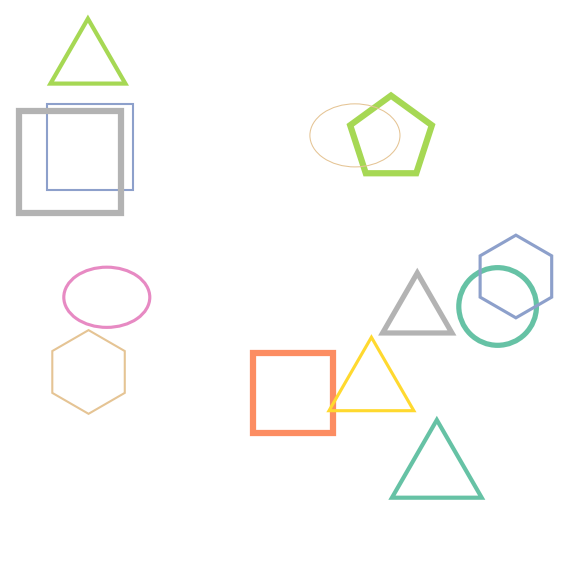[{"shape": "circle", "thickness": 2.5, "radius": 0.34, "center": [0.862, 0.468]}, {"shape": "triangle", "thickness": 2, "radius": 0.45, "center": [0.756, 0.182]}, {"shape": "square", "thickness": 3, "radius": 0.35, "center": [0.508, 0.318]}, {"shape": "hexagon", "thickness": 1.5, "radius": 0.36, "center": [0.893, 0.52]}, {"shape": "square", "thickness": 1, "radius": 0.37, "center": [0.155, 0.745]}, {"shape": "oval", "thickness": 1.5, "radius": 0.37, "center": [0.185, 0.484]}, {"shape": "triangle", "thickness": 2, "radius": 0.37, "center": [0.152, 0.892]}, {"shape": "pentagon", "thickness": 3, "radius": 0.37, "center": [0.677, 0.759]}, {"shape": "triangle", "thickness": 1.5, "radius": 0.42, "center": [0.643, 0.33]}, {"shape": "hexagon", "thickness": 1, "radius": 0.36, "center": [0.153, 0.355]}, {"shape": "oval", "thickness": 0.5, "radius": 0.39, "center": [0.615, 0.765]}, {"shape": "square", "thickness": 3, "radius": 0.44, "center": [0.121, 0.718]}, {"shape": "triangle", "thickness": 2.5, "radius": 0.35, "center": [0.723, 0.457]}]